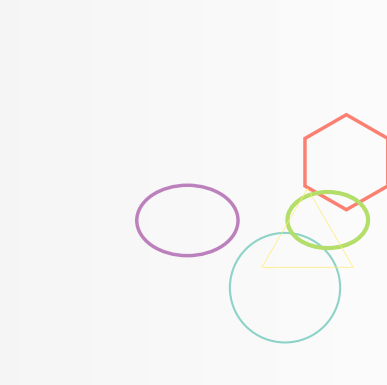[{"shape": "circle", "thickness": 1.5, "radius": 0.71, "center": [0.736, 0.253]}, {"shape": "hexagon", "thickness": 2.5, "radius": 0.62, "center": [0.894, 0.579]}, {"shape": "oval", "thickness": 3, "radius": 0.52, "center": [0.846, 0.429]}, {"shape": "oval", "thickness": 2.5, "radius": 0.65, "center": [0.484, 0.427]}, {"shape": "triangle", "thickness": 0.5, "radius": 0.68, "center": [0.794, 0.374]}]